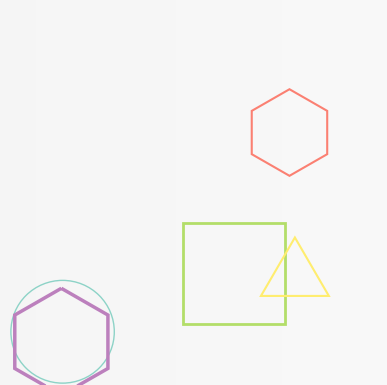[{"shape": "circle", "thickness": 1, "radius": 0.67, "center": [0.162, 0.138]}, {"shape": "hexagon", "thickness": 1.5, "radius": 0.56, "center": [0.747, 0.656]}, {"shape": "square", "thickness": 2, "radius": 0.66, "center": [0.604, 0.29]}, {"shape": "hexagon", "thickness": 2.5, "radius": 0.69, "center": [0.158, 0.112]}, {"shape": "triangle", "thickness": 1.5, "radius": 0.51, "center": [0.761, 0.282]}]